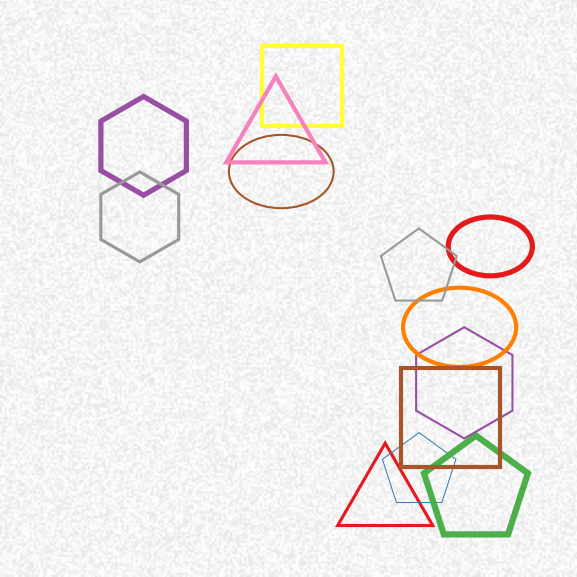[{"shape": "oval", "thickness": 2.5, "radius": 0.36, "center": [0.849, 0.572]}, {"shape": "triangle", "thickness": 1.5, "radius": 0.48, "center": [0.667, 0.137]}, {"shape": "pentagon", "thickness": 0.5, "radius": 0.33, "center": [0.726, 0.183]}, {"shape": "pentagon", "thickness": 3, "radius": 0.47, "center": [0.824, 0.15]}, {"shape": "hexagon", "thickness": 1, "radius": 0.48, "center": [0.804, 0.336]}, {"shape": "hexagon", "thickness": 2.5, "radius": 0.43, "center": [0.249, 0.747]}, {"shape": "oval", "thickness": 2, "radius": 0.49, "center": [0.796, 0.432]}, {"shape": "square", "thickness": 2, "radius": 0.35, "center": [0.523, 0.85]}, {"shape": "oval", "thickness": 1, "radius": 0.45, "center": [0.487, 0.702]}, {"shape": "square", "thickness": 2, "radius": 0.43, "center": [0.779, 0.277]}, {"shape": "triangle", "thickness": 2, "radius": 0.5, "center": [0.478, 0.768]}, {"shape": "pentagon", "thickness": 1, "radius": 0.35, "center": [0.725, 0.535]}, {"shape": "hexagon", "thickness": 1.5, "radius": 0.39, "center": [0.242, 0.624]}]